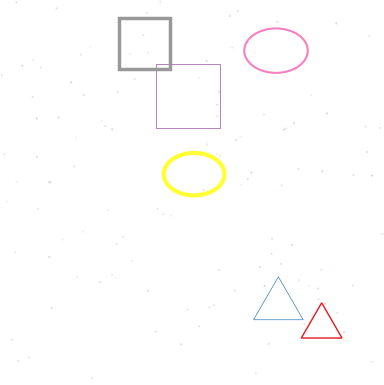[{"shape": "triangle", "thickness": 1, "radius": 0.31, "center": [0.835, 0.152]}, {"shape": "triangle", "thickness": 0.5, "radius": 0.37, "center": [0.723, 0.207]}, {"shape": "square", "thickness": 0.5, "radius": 0.42, "center": [0.489, 0.751]}, {"shape": "oval", "thickness": 3, "radius": 0.39, "center": [0.504, 0.548]}, {"shape": "oval", "thickness": 1.5, "radius": 0.41, "center": [0.717, 0.868]}, {"shape": "square", "thickness": 2.5, "radius": 0.33, "center": [0.375, 0.886]}]